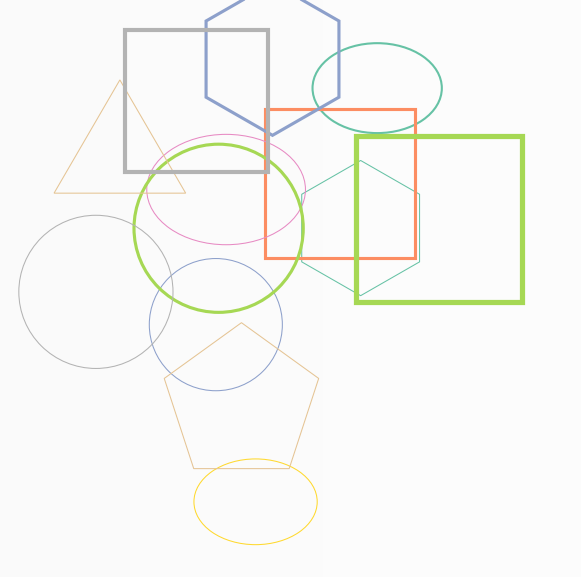[{"shape": "hexagon", "thickness": 0.5, "radius": 0.59, "center": [0.62, 0.604]}, {"shape": "oval", "thickness": 1, "radius": 0.56, "center": [0.649, 0.847]}, {"shape": "square", "thickness": 1.5, "radius": 0.64, "center": [0.585, 0.681]}, {"shape": "circle", "thickness": 0.5, "radius": 0.57, "center": [0.371, 0.437]}, {"shape": "hexagon", "thickness": 1.5, "radius": 0.66, "center": [0.469, 0.897]}, {"shape": "oval", "thickness": 0.5, "radius": 0.68, "center": [0.389, 0.671]}, {"shape": "square", "thickness": 2.5, "radius": 0.72, "center": [0.755, 0.62]}, {"shape": "circle", "thickness": 1.5, "radius": 0.73, "center": [0.376, 0.604]}, {"shape": "oval", "thickness": 0.5, "radius": 0.53, "center": [0.44, 0.13]}, {"shape": "triangle", "thickness": 0.5, "radius": 0.65, "center": [0.206, 0.73]}, {"shape": "pentagon", "thickness": 0.5, "radius": 0.7, "center": [0.415, 0.301]}, {"shape": "circle", "thickness": 0.5, "radius": 0.66, "center": [0.165, 0.494]}, {"shape": "square", "thickness": 2, "radius": 0.61, "center": [0.338, 0.825]}]